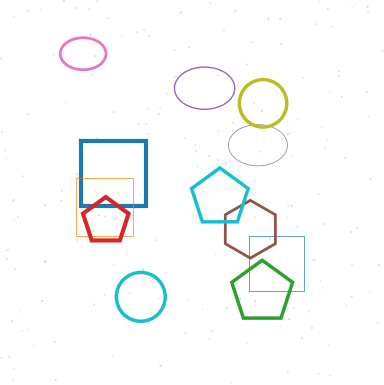[{"shape": "square", "thickness": 3, "radius": 0.42, "center": [0.294, 0.549]}, {"shape": "square", "thickness": 0.5, "radius": 0.36, "center": [0.718, 0.315]}, {"shape": "square", "thickness": 0.5, "radius": 0.37, "center": [0.271, 0.463]}, {"shape": "pentagon", "thickness": 2.5, "radius": 0.42, "center": [0.681, 0.241]}, {"shape": "pentagon", "thickness": 3, "radius": 0.31, "center": [0.275, 0.426]}, {"shape": "oval", "thickness": 1, "radius": 0.39, "center": [0.531, 0.771]}, {"shape": "hexagon", "thickness": 2, "radius": 0.38, "center": [0.65, 0.405]}, {"shape": "oval", "thickness": 2, "radius": 0.3, "center": [0.216, 0.86]}, {"shape": "oval", "thickness": 0.5, "radius": 0.38, "center": [0.67, 0.623]}, {"shape": "circle", "thickness": 2.5, "radius": 0.31, "center": [0.683, 0.732]}, {"shape": "pentagon", "thickness": 2.5, "radius": 0.39, "center": [0.571, 0.486]}, {"shape": "circle", "thickness": 2.5, "radius": 0.32, "center": [0.366, 0.229]}]